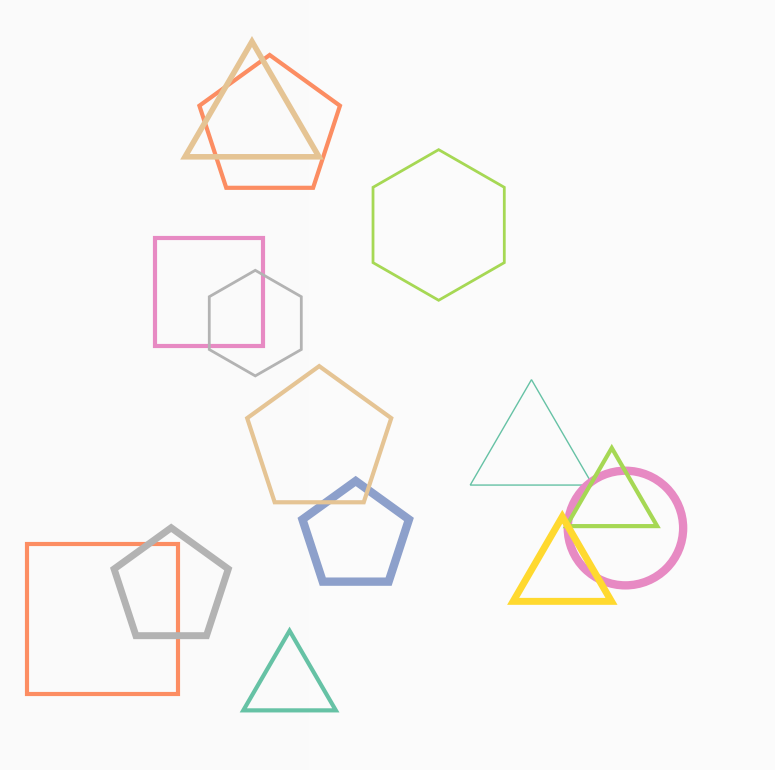[{"shape": "triangle", "thickness": 1.5, "radius": 0.34, "center": [0.374, 0.112]}, {"shape": "triangle", "thickness": 0.5, "radius": 0.46, "center": [0.686, 0.416]}, {"shape": "pentagon", "thickness": 1.5, "radius": 0.48, "center": [0.348, 0.833]}, {"shape": "square", "thickness": 1.5, "radius": 0.49, "center": [0.132, 0.196]}, {"shape": "pentagon", "thickness": 3, "radius": 0.36, "center": [0.459, 0.303]}, {"shape": "circle", "thickness": 3, "radius": 0.37, "center": [0.807, 0.314]}, {"shape": "square", "thickness": 1.5, "radius": 0.35, "center": [0.269, 0.62]}, {"shape": "hexagon", "thickness": 1, "radius": 0.49, "center": [0.566, 0.708]}, {"shape": "triangle", "thickness": 1.5, "radius": 0.34, "center": [0.789, 0.351]}, {"shape": "triangle", "thickness": 2.5, "radius": 0.37, "center": [0.726, 0.256]}, {"shape": "pentagon", "thickness": 1.5, "radius": 0.49, "center": [0.412, 0.427]}, {"shape": "triangle", "thickness": 2, "radius": 0.5, "center": [0.325, 0.846]}, {"shape": "hexagon", "thickness": 1, "radius": 0.34, "center": [0.329, 0.58]}, {"shape": "pentagon", "thickness": 2.5, "radius": 0.39, "center": [0.221, 0.237]}]